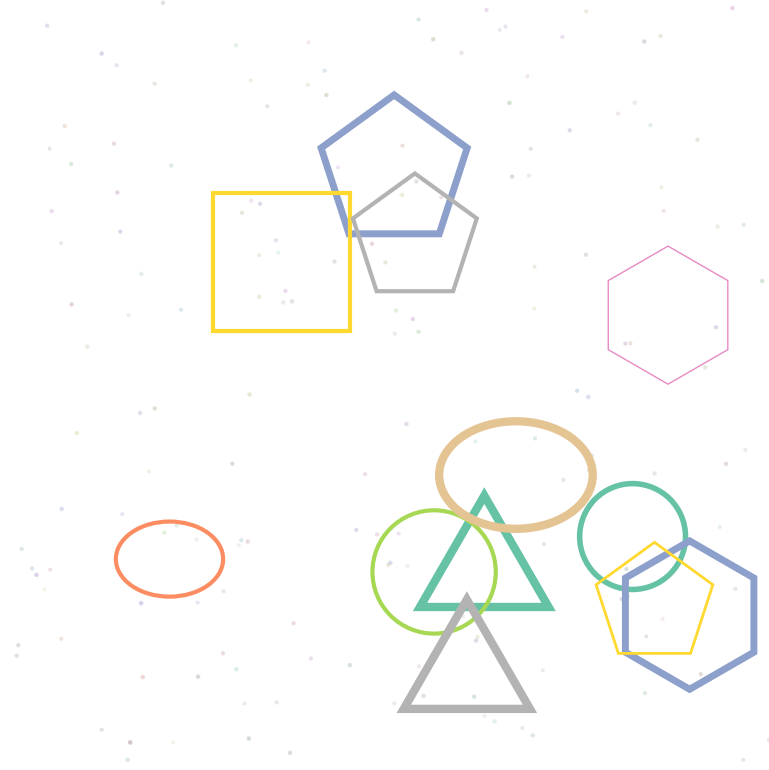[{"shape": "triangle", "thickness": 3, "radius": 0.48, "center": [0.629, 0.26]}, {"shape": "circle", "thickness": 2, "radius": 0.34, "center": [0.822, 0.303]}, {"shape": "oval", "thickness": 1.5, "radius": 0.35, "center": [0.22, 0.274]}, {"shape": "hexagon", "thickness": 2.5, "radius": 0.48, "center": [0.896, 0.201]}, {"shape": "pentagon", "thickness": 2.5, "radius": 0.5, "center": [0.512, 0.777]}, {"shape": "hexagon", "thickness": 0.5, "radius": 0.45, "center": [0.868, 0.591]}, {"shape": "circle", "thickness": 1.5, "radius": 0.4, "center": [0.564, 0.257]}, {"shape": "square", "thickness": 1.5, "radius": 0.45, "center": [0.366, 0.659]}, {"shape": "pentagon", "thickness": 1, "radius": 0.4, "center": [0.85, 0.216]}, {"shape": "oval", "thickness": 3, "radius": 0.5, "center": [0.67, 0.383]}, {"shape": "triangle", "thickness": 3, "radius": 0.47, "center": [0.606, 0.127]}, {"shape": "pentagon", "thickness": 1.5, "radius": 0.42, "center": [0.539, 0.69]}]